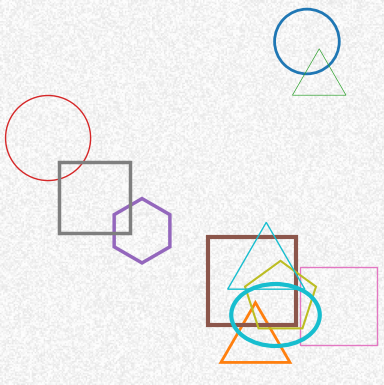[{"shape": "circle", "thickness": 2, "radius": 0.42, "center": [0.797, 0.892]}, {"shape": "triangle", "thickness": 2, "radius": 0.52, "center": [0.664, 0.11]}, {"shape": "triangle", "thickness": 0.5, "radius": 0.4, "center": [0.829, 0.793]}, {"shape": "circle", "thickness": 1, "radius": 0.55, "center": [0.125, 0.642]}, {"shape": "hexagon", "thickness": 2.5, "radius": 0.42, "center": [0.369, 0.401]}, {"shape": "square", "thickness": 3, "radius": 0.57, "center": [0.655, 0.271]}, {"shape": "square", "thickness": 1, "radius": 0.5, "center": [0.88, 0.206]}, {"shape": "square", "thickness": 2.5, "radius": 0.46, "center": [0.245, 0.488]}, {"shape": "pentagon", "thickness": 1.5, "radius": 0.48, "center": [0.729, 0.226]}, {"shape": "triangle", "thickness": 1, "radius": 0.58, "center": [0.692, 0.307]}, {"shape": "oval", "thickness": 3, "radius": 0.57, "center": [0.716, 0.182]}]